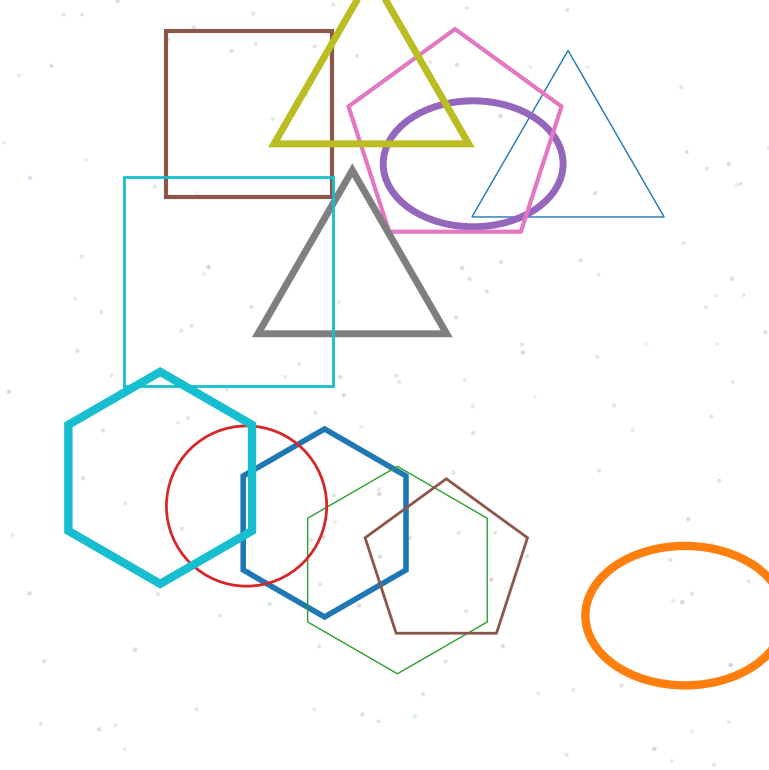[{"shape": "hexagon", "thickness": 2, "radius": 0.61, "center": [0.422, 0.321]}, {"shape": "triangle", "thickness": 0.5, "radius": 0.72, "center": [0.738, 0.79]}, {"shape": "oval", "thickness": 3, "radius": 0.65, "center": [0.89, 0.2]}, {"shape": "hexagon", "thickness": 0.5, "radius": 0.67, "center": [0.516, 0.26]}, {"shape": "circle", "thickness": 1, "radius": 0.52, "center": [0.32, 0.343]}, {"shape": "oval", "thickness": 2.5, "radius": 0.58, "center": [0.614, 0.787]}, {"shape": "square", "thickness": 1.5, "radius": 0.54, "center": [0.324, 0.852]}, {"shape": "pentagon", "thickness": 1, "radius": 0.55, "center": [0.58, 0.267]}, {"shape": "pentagon", "thickness": 1.5, "radius": 0.73, "center": [0.591, 0.817]}, {"shape": "triangle", "thickness": 2.5, "radius": 0.71, "center": [0.458, 0.637]}, {"shape": "triangle", "thickness": 2.5, "radius": 0.73, "center": [0.482, 0.886]}, {"shape": "square", "thickness": 1, "radius": 0.68, "center": [0.297, 0.634]}, {"shape": "hexagon", "thickness": 3, "radius": 0.69, "center": [0.208, 0.379]}]